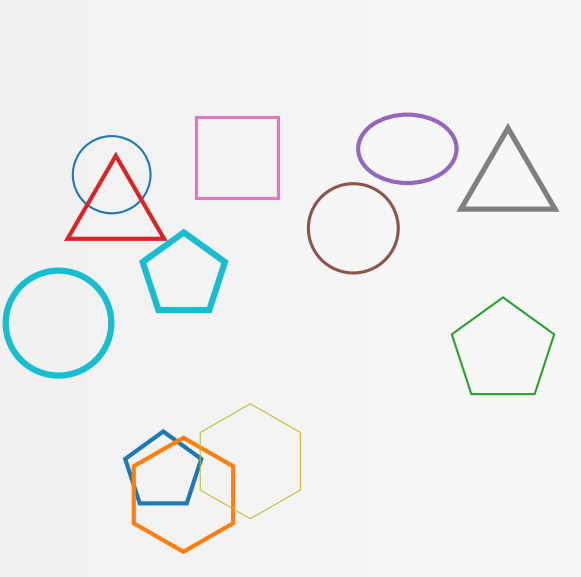[{"shape": "circle", "thickness": 1, "radius": 0.33, "center": [0.192, 0.697]}, {"shape": "pentagon", "thickness": 2, "radius": 0.34, "center": [0.281, 0.183]}, {"shape": "hexagon", "thickness": 2, "radius": 0.49, "center": [0.316, 0.142]}, {"shape": "pentagon", "thickness": 1, "radius": 0.46, "center": [0.865, 0.392]}, {"shape": "triangle", "thickness": 2, "radius": 0.48, "center": [0.199, 0.634]}, {"shape": "oval", "thickness": 2, "radius": 0.42, "center": [0.701, 0.741]}, {"shape": "circle", "thickness": 1.5, "radius": 0.39, "center": [0.608, 0.604]}, {"shape": "square", "thickness": 1.5, "radius": 0.35, "center": [0.408, 0.726]}, {"shape": "triangle", "thickness": 2.5, "radius": 0.47, "center": [0.874, 0.684]}, {"shape": "hexagon", "thickness": 0.5, "radius": 0.5, "center": [0.431, 0.2]}, {"shape": "circle", "thickness": 3, "radius": 0.45, "center": [0.101, 0.44]}, {"shape": "pentagon", "thickness": 3, "radius": 0.37, "center": [0.316, 0.522]}]